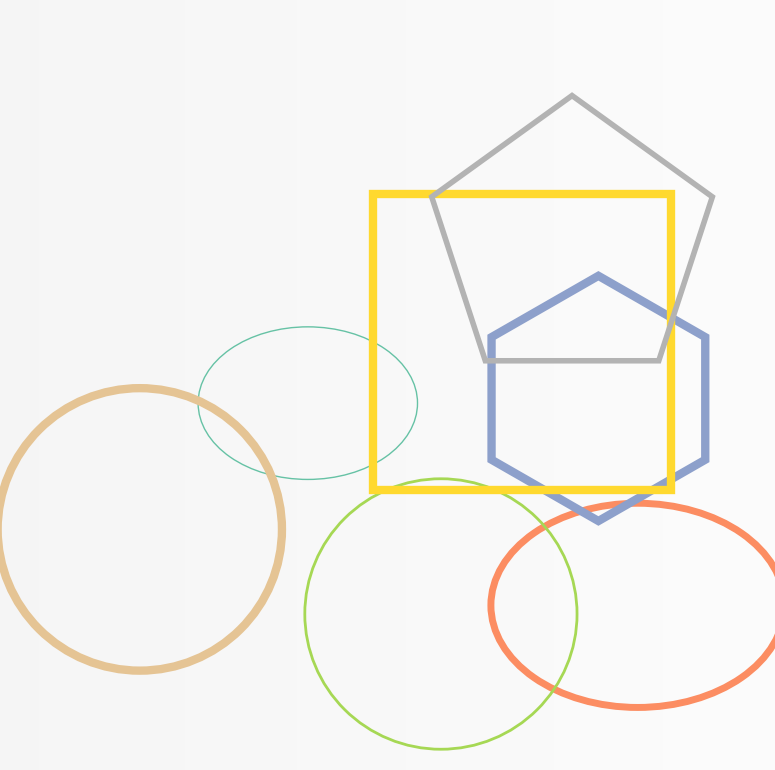[{"shape": "oval", "thickness": 0.5, "radius": 0.71, "center": [0.397, 0.476]}, {"shape": "oval", "thickness": 2.5, "radius": 0.95, "center": [0.823, 0.214]}, {"shape": "hexagon", "thickness": 3, "radius": 0.8, "center": [0.772, 0.483]}, {"shape": "circle", "thickness": 1, "radius": 0.88, "center": [0.569, 0.203]}, {"shape": "square", "thickness": 3, "radius": 0.96, "center": [0.673, 0.555]}, {"shape": "circle", "thickness": 3, "radius": 0.92, "center": [0.18, 0.312]}, {"shape": "pentagon", "thickness": 2, "radius": 0.95, "center": [0.738, 0.685]}]